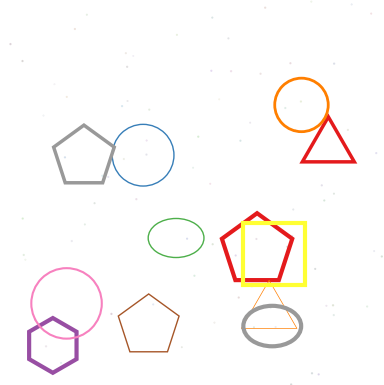[{"shape": "triangle", "thickness": 2.5, "radius": 0.39, "center": [0.853, 0.619]}, {"shape": "pentagon", "thickness": 3, "radius": 0.48, "center": [0.668, 0.35]}, {"shape": "circle", "thickness": 1, "radius": 0.4, "center": [0.372, 0.597]}, {"shape": "oval", "thickness": 1, "radius": 0.36, "center": [0.457, 0.382]}, {"shape": "hexagon", "thickness": 3, "radius": 0.36, "center": [0.137, 0.103]}, {"shape": "circle", "thickness": 2, "radius": 0.35, "center": [0.783, 0.727]}, {"shape": "triangle", "thickness": 0.5, "radius": 0.42, "center": [0.699, 0.189]}, {"shape": "square", "thickness": 3, "radius": 0.4, "center": [0.711, 0.34]}, {"shape": "pentagon", "thickness": 1, "radius": 0.42, "center": [0.386, 0.153]}, {"shape": "circle", "thickness": 1.5, "radius": 0.46, "center": [0.173, 0.212]}, {"shape": "pentagon", "thickness": 2.5, "radius": 0.41, "center": [0.218, 0.592]}, {"shape": "oval", "thickness": 3, "radius": 0.38, "center": [0.707, 0.153]}]